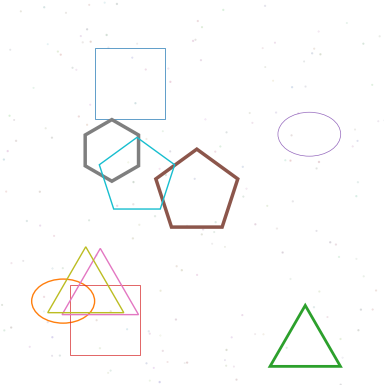[{"shape": "square", "thickness": 0.5, "radius": 0.46, "center": [0.337, 0.784]}, {"shape": "oval", "thickness": 1, "radius": 0.41, "center": [0.164, 0.218]}, {"shape": "triangle", "thickness": 2, "radius": 0.53, "center": [0.793, 0.101]}, {"shape": "square", "thickness": 0.5, "radius": 0.45, "center": [0.272, 0.17]}, {"shape": "oval", "thickness": 0.5, "radius": 0.41, "center": [0.803, 0.651]}, {"shape": "pentagon", "thickness": 2.5, "radius": 0.56, "center": [0.511, 0.501]}, {"shape": "triangle", "thickness": 1, "radius": 0.57, "center": [0.26, 0.24]}, {"shape": "hexagon", "thickness": 2.5, "radius": 0.4, "center": [0.291, 0.609]}, {"shape": "triangle", "thickness": 1, "radius": 0.57, "center": [0.223, 0.245]}, {"shape": "pentagon", "thickness": 1, "radius": 0.51, "center": [0.356, 0.54]}]